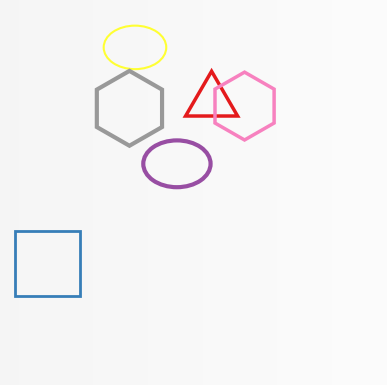[{"shape": "triangle", "thickness": 2.5, "radius": 0.39, "center": [0.546, 0.737]}, {"shape": "square", "thickness": 2, "radius": 0.42, "center": [0.123, 0.315]}, {"shape": "oval", "thickness": 3, "radius": 0.43, "center": [0.457, 0.575]}, {"shape": "oval", "thickness": 1.5, "radius": 0.4, "center": [0.348, 0.877]}, {"shape": "hexagon", "thickness": 2.5, "radius": 0.44, "center": [0.631, 0.724]}, {"shape": "hexagon", "thickness": 3, "radius": 0.49, "center": [0.334, 0.719]}]